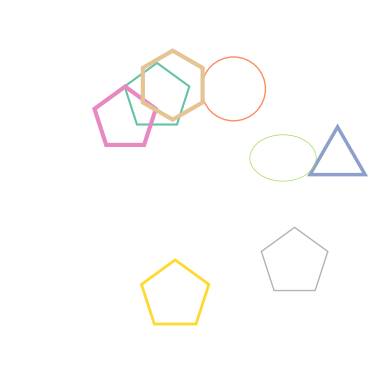[{"shape": "pentagon", "thickness": 1.5, "radius": 0.44, "center": [0.408, 0.748]}, {"shape": "circle", "thickness": 1, "radius": 0.41, "center": [0.607, 0.769]}, {"shape": "triangle", "thickness": 2.5, "radius": 0.41, "center": [0.877, 0.588]}, {"shape": "pentagon", "thickness": 3, "radius": 0.42, "center": [0.325, 0.691]}, {"shape": "oval", "thickness": 0.5, "radius": 0.43, "center": [0.735, 0.59]}, {"shape": "pentagon", "thickness": 2, "radius": 0.46, "center": [0.455, 0.233]}, {"shape": "hexagon", "thickness": 3, "radius": 0.45, "center": [0.449, 0.779]}, {"shape": "pentagon", "thickness": 1, "radius": 0.45, "center": [0.765, 0.319]}]